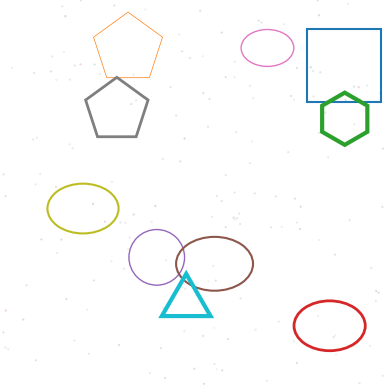[{"shape": "square", "thickness": 1.5, "radius": 0.48, "center": [0.894, 0.83]}, {"shape": "pentagon", "thickness": 0.5, "radius": 0.47, "center": [0.333, 0.874]}, {"shape": "hexagon", "thickness": 3, "radius": 0.34, "center": [0.895, 0.692]}, {"shape": "oval", "thickness": 2, "radius": 0.46, "center": [0.856, 0.154]}, {"shape": "circle", "thickness": 1, "radius": 0.36, "center": [0.407, 0.332]}, {"shape": "oval", "thickness": 1.5, "radius": 0.5, "center": [0.557, 0.315]}, {"shape": "oval", "thickness": 1, "radius": 0.34, "center": [0.695, 0.875]}, {"shape": "pentagon", "thickness": 2, "radius": 0.43, "center": [0.303, 0.714]}, {"shape": "oval", "thickness": 1.5, "radius": 0.46, "center": [0.216, 0.458]}, {"shape": "triangle", "thickness": 3, "radius": 0.37, "center": [0.484, 0.216]}]